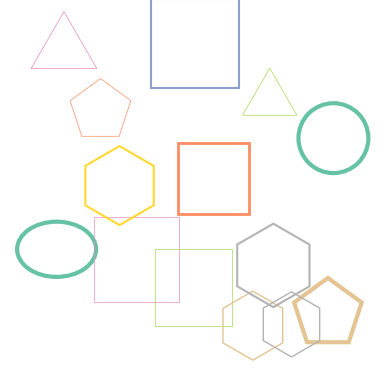[{"shape": "circle", "thickness": 3, "radius": 0.45, "center": [0.866, 0.641]}, {"shape": "oval", "thickness": 3, "radius": 0.51, "center": [0.147, 0.353]}, {"shape": "pentagon", "thickness": 0.5, "radius": 0.41, "center": [0.261, 0.713]}, {"shape": "square", "thickness": 2, "radius": 0.46, "center": [0.555, 0.536]}, {"shape": "square", "thickness": 1.5, "radius": 0.57, "center": [0.506, 0.887]}, {"shape": "square", "thickness": 0.5, "radius": 0.55, "center": [0.355, 0.325]}, {"shape": "triangle", "thickness": 0.5, "radius": 0.49, "center": [0.166, 0.871]}, {"shape": "square", "thickness": 0.5, "radius": 0.5, "center": [0.503, 0.252]}, {"shape": "triangle", "thickness": 0.5, "radius": 0.41, "center": [0.701, 0.741]}, {"shape": "hexagon", "thickness": 1.5, "radius": 0.51, "center": [0.31, 0.518]}, {"shape": "hexagon", "thickness": 1, "radius": 0.45, "center": [0.657, 0.154]}, {"shape": "pentagon", "thickness": 3, "radius": 0.46, "center": [0.852, 0.186]}, {"shape": "hexagon", "thickness": 1, "radius": 0.42, "center": [0.757, 0.157]}, {"shape": "hexagon", "thickness": 1.5, "radius": 0.54, "center": [0.71, 0.311]}]